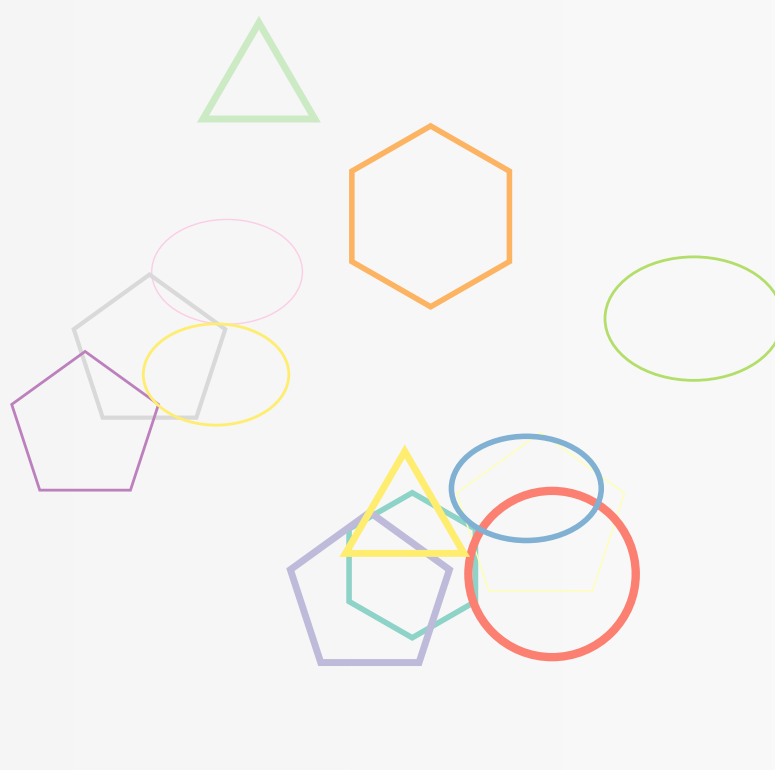[{"shape": "hexagon", "thickness": 2, "radius": 0.47, "center": [0.532, 0.266]}, {"shape": "pentagon", "thickness": 0.5, "radius": 0.57, "center": [0.698, 0.324]}, {"shape": "pentagon", "thickness": 2.5, "radius": 0.54, "center": [0.477, 0.227]}, {"shape": "circle", "thickness": 3, "radius": 0.54, "center": [0.712, 0.255]}, {"shape": "oval", "thickness": 2, "radius": 0.48, "center": [0.679, 0.366]}, {"shape": "hexagon", "thickness": 2, "radius": 0.59, "center": [0.556, 0.719]}, {"shape": "oval", "thickness": 1, "radius": 0.57, "center": [0.895, 0.586]}, {"shape": "oval", "thickness": 0.5, "radius": 0.49, "center": [0.293, 0.647]}, {"shape": "pentagon", "thickness": 1.5, "radius": 0.51, "center": [0.193, 0.541]}, {"shape": "pentagon", "thickness": 1, "radius": 0.5, "center": [0.11, 0.444]}, {"shape": "triangle", "thickness": 2.5, "radius": 0.42, "center": [0.334, 0.887]}, {"shape": "triangle", "thickness": 2.5, "radius": 0.44, "center": [0.522, 0.325]}, {"shape": "oval", "thickness": 1, "radius": 0.47, "center": [0.279, 0.514]}]